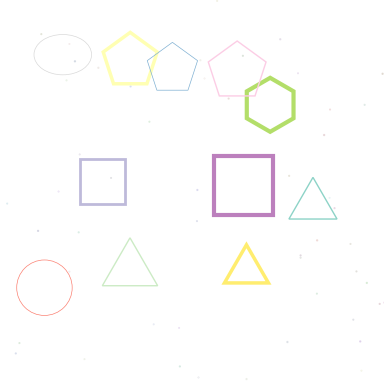[{"shape": "triangle", "thickness": 1, "radius": 0.36, "center": [0.813, 0.467]}, {"shape": "pentagon", "thickness": 2.5, "radius": 0.37, "center": [0.338, 0.842]}, {"shape": "square", "thickness": 2, "radius": 0.29, "center": [0.266, 0.528]}, {"shape": "circle", "thickness": 0.5, "radius": 0.36, "center": [0.115, 0.253]}, {"shape": "pentagon", "thickness": 0.5, "radius": 0.34, "center": [0.448, 0.821]}, {"shape": "hexagon", "thickness": 3, "radius": 0.35, "center": [0.702, 0.728]}, {"shape": "pentagon", "thickness": 1, "radius": 0.39, "center": [0.616, 0.815]}, {"shape": "oval", "thickness": 0.5, "radius": 0.37, "center": [0.163, 0.858]}, {"shape": "square", "thickness": 3, "radius": 0.38, "center": [0.633, 0.518]}, {"shape": "triangle", "thickness": 1, "radius": 0.41, "center": [0.338, 0.299]}, {"shape": "triangle", "thickness": 2.5, "radius": 0.33, "center": [0.64, 0.298]}]